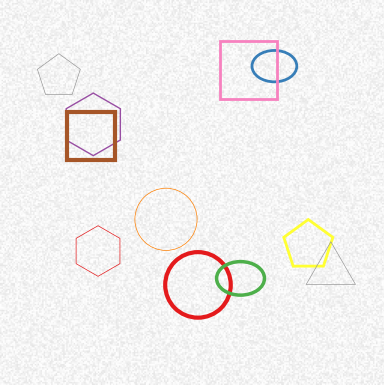[{"shape": "circle", "thickness": 3, "radius": 0.43, "center": [0.514, 0.26]}, {"shape": "hexagon", "thickness": 0.5, "radius": 0.33, "center": [0.255, 0.348]}, {"shape": "oval", "thickness": 2, "radius": 0.29, "center": [0.713, 0.828]}, {"shape": "oval", "thickness": 2.5, "radius": 0.31, "center": [0.625, 0.277]}, {"shape": "hexagon", "thickness": 1, "radius": 0.41, "center": [0.242, 0.677]}, {"shape": "circle", "thickness": 0.5, "radius": 0.4, "center": [0.431, 0.43]}, {"shape": "pentagon", "thickness": 2, "radius": 0.33, "center": [0.801, 0.363]}, {"shape": "square", "thickness": 3, "radius": 0.31, "center": [0.237, 0.647]}, {"shape": "square", "thickness": 2, "radius": 0.37, "center": [0.646, 0.818]}, {"shape": "pentagon", "thickness": 0.5, "radius": 0.29, "center": [0.153, 0.802]}, {"shape": "triangle", "thickness": 0.5, "radius": 0.37, "center": [0.859, 0.298]}]